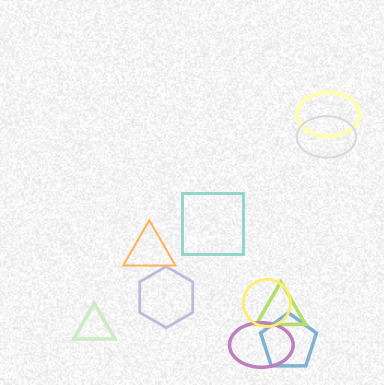[{"shape": "square", "thickness": 2, "radius": 0.4, "center": [0.552, 0.42]}, {"shape": "oval", "thickness": 3, "radius": 0.41, "center": [0.853, 0.703]}, {"shape": "hexagon", "thickness": 2, "radius": 0.4, "center": [0.432, 0.228]}, {"shape": "pentagon", "thickness": 2.5, "radius": 0.38, "center": [0.749, 0.111]}, {"shape": "triangle", "thickness": 1.5, "radius": 0.39, "center": [0.388, 0.349]}, {"shape": "triangle", "thickness": 2.5, "radius": 0.37, "center": [0.73, 0.194]}, {"shape": "oval", "thickness": 1.5, "radius": 0.39, "center": [0.848, 0.644]}, {"shape": "oval", "thickness": 2.5, "radius": 0.41, "center": [0.679, 0.104]}, {"shape": "triangle", "thickness": 2.5, "radius": 0.31, "center": [0.245, 0.15]}, {"shape": "circle", "thickness": 2, "radius": 0.31, "center": [0.693, 0.213]}]